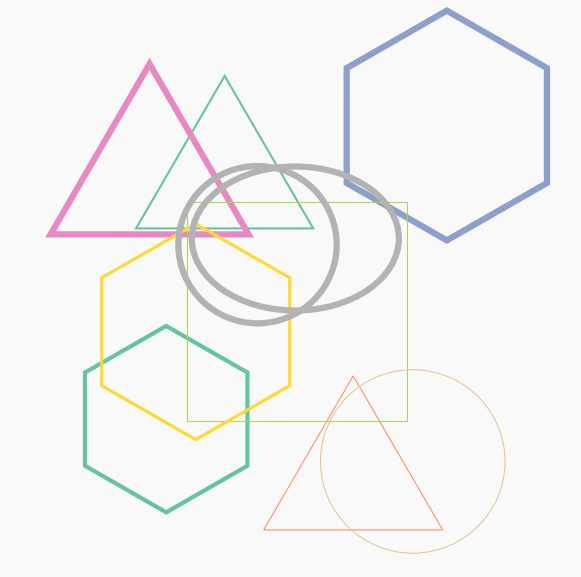[{"shape": "triangle", "thickness": 1, "radius": 0.88, "center": [0.386, 0.692]}, {"shape": "hexagon", "thickness": 2, "radius": 0.81, "center": [0.286, 0.273]}, {"shape": "triangle", "thickness": 0.5, "radius": 0.89, "center": [0.608, 0.17]}, {"shape": "hexagon", "thickness": 3, "radius": 0.99, "center": [0.769, 0.782]}, {"shape": "triangle", "thickness": 3, "radius": 0.98, "center": [0.257, 0.692]}, {"shape": "square", "thickness": 0.5, "radius": 0.95, "center": [0.511, 0.459]}, {"shape": "hexagon", "thickness": 1.5, "radius": 0.93, "center": [0.337, 0.425]}, {"shape": "circle", "thickness": 0.5, "radius": 0.79, "center": [0.71, 0.2]}, {"shape": "circle", "thickness": 3, "radius": 0.68, "center": [0.443, 0.575]}, {"shape": "oval", "thickness": 3, "radius": 0.89, "center": [0.508, 0.586]}]